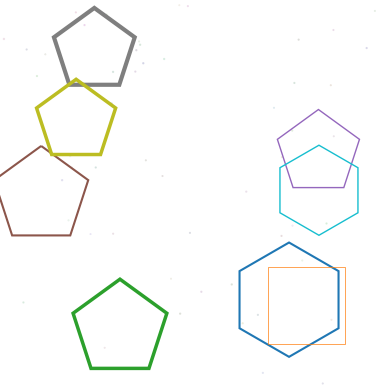[{"shape": "hexagon", "thickness": 1.5, "radius": 0.74, "center": [0.751, 0.222]}, {"shape": "square", "thickness": 0.5, "radius": 0.5, "center": [0.795, 0.207]}, {"shape": "pentagon", "thickness": 2.5, "radius": 0.64, "center": [0.312, 0.147]}, {"shape": "pentagon", "thickness": 1, "radius": 0.56, "center": [0.827, 0.603]}, {"shape": "pentagon", "thickness": 1.5, "radius": 0.64, "center": [0.107, 0.492]}, {"shape": "pentagon", "thickness": 3, "radius": 0.55, "center": [0.245, 0.869]}, {"shape": "pentagon", "thickness": 2.5, "radius": 0.54, "center": [0.198, 0.686]}, {"shape": "hexagon", "thickness": 1, "radius": 0.58, "center": [0.828, 0.506]}]